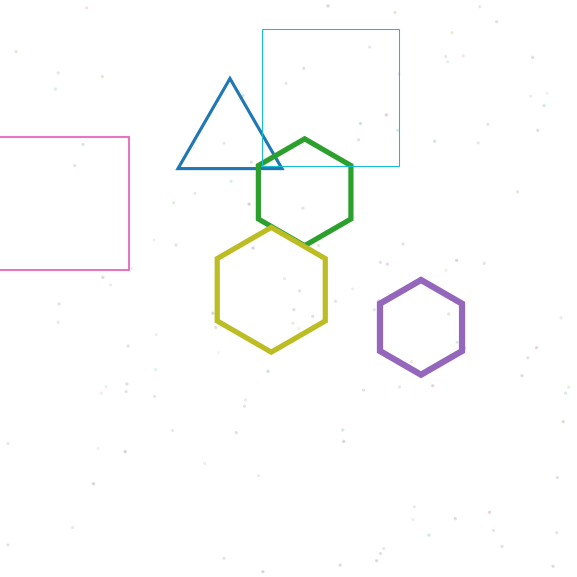[{"shape": "triangle", "thickness": 1.5, "radius": 0.52, "center": [0.398, 0.759]}, {"shape": "hexagon", "thickness": 2.5, "radius": 0.46, "center": [0.528, 0.666]}, {"shape": "hexagon", "thickness": 3, "radius": 0.41, "center": [0.729, 0.432]}, {"shape": "square", "thickness": 1, "radius": 0.58, "center": [0.109, 0.647]}, {"shape": "hexagon", "thickness": 2.5, "radius": 0.54, "center": [0.47, 0.497]}, {"shape": "square", "thickness": 0.5, "radius": 0.59, "center": [0.571, 0.83]}]